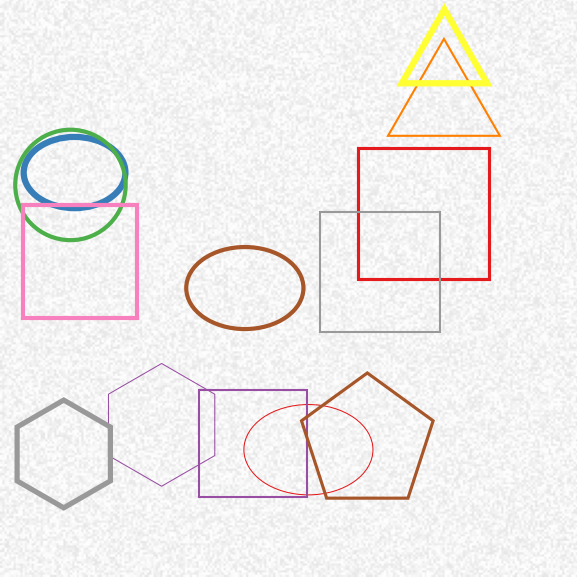[{"shape": "square", "thickness": 1.5, "radius": 0.57, "center": [0.734, 0.629]}, {"shape": "oval", "thickness": 0.5, "radius": 0.56, "center": [0.534, 0.22]}, {"shape": "oval", "thickness": 3, "radius": 0.44, "center": [0.129, 0.7]}, {"shape": "circle", "thickness": 2, "radius": 0.48, "center": [0.122, 0.679]}, {"shape": "hexagon", "thickness": 0.5, "radius": 0.53, "center": [0.28, 0.263]}, {"shape": "square", "thickness": 1, "radius": 0.46, "center": [0.438, 0.231]}, {"shape": "triangle", "thickness": 1, "radius": 0.56, "center": [0.769, 0.82]}, {"shape": "triangle", "thickness": 3, "radius": 0.43, "center": [0.77, 0.898]}, {"shape": "pentagon", "thickness": 1.5, "radius": 0.6, "center": [0.636, 0.233]}, {"shape": "oval", "thickness": 2, "radius": 0.51, "center": [0.424, 0.5]}, {"shape": "square", "thickness": 2, "radius": 0.49, "center": [0.138, 0.547]}, {"shape": "hexagon", "thickness": 2.5, "radius": 0.47, "center": [0.11, 0.213]}, {"shape": "square", "thickness": 1, "radius": 0.52, "center": [0.658, 0.528]}]